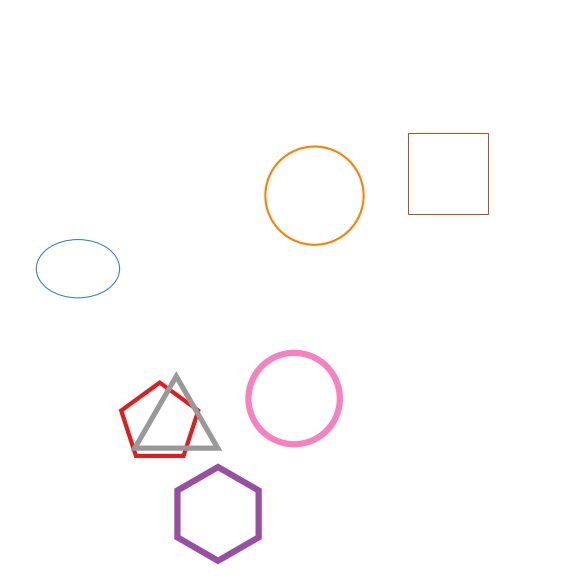[{"shape": "pentagon", "thickness": 2, "radius": 0.35, "center": [0.277, 0.266]}, {"shape": "oval", "thickness": 0.5, "radius": 0.36, "center": [0.135, 0.534]}, {"shape": "hexagon", "thickness": 3, "radius": 0.41, "center": [0.378, 0.109]}, {"shape": "circle", "thickness": 1, "radius": 0.43, "center": [0.545, 0.66]}, {"shape": "square", "thickness": 0.5, "radius": 0.35, "center": [0.776, 0.699]}, {"shape": "circle", "thickness": 3, "radius": 0.4, "center": [0.509, 0.309]}, {"shape": "triangle", "thickness": 2.5, "radius": 0.41, "center": [0.305, 0.265]}]